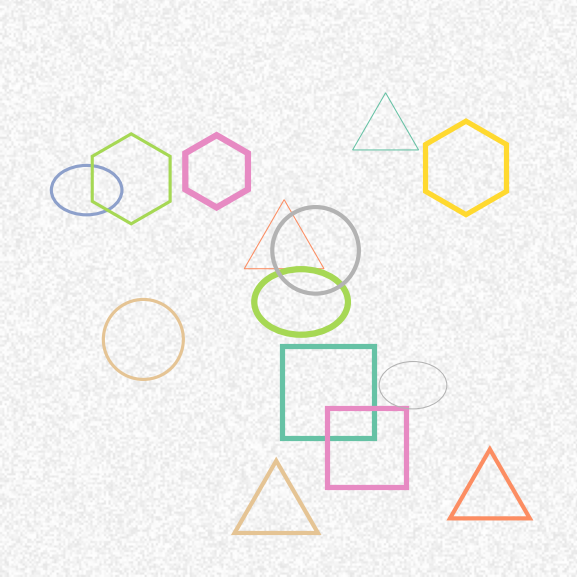[{"shape": "square", "thickness": 2.5, "radius": 0.4, "center": [0.567, 0.32]}, {"shape": "triangle", "thickness": 0.5, "radius": 0.33, "center": [0.668, 0.772]}, {"shape": "triangle", "thickness": 2, "radius": 0.4, "center": [0.848, 0.141]}, {"shape": "triangle", "thickness": 0.5, "radius": 0.4, "center": [0.492, 0.574]}, {"shape": "oval", "thickness": 1.5, "radius": 0.31, "center": [0.15, 0.67]}, {"shape": "square", "thickness": 2.5, "radius": 0.34, "center": [0.634, 0.224]}, {"shape": "hexagon", "thickness": 3, "radius": 0.31, "center": [0.375, 0.702]}, {"shape": "oval", "thickness": 3, "radius": 0.41, "center": [0.521, 0.476]}, {"shape": "hexagon", "thickness": 1.5, "radius": 0.39, "center": [0.227, 0.689]}, {"shape": "hexagon", "thickness": 2.5, "radius": 0.4, "center": [0.807, 0.708]}, {"shape": "triangle", "thickness": 2, "radius": 0.42, "center": [0.478, 0.118]}, {"shape": "circle", "thickness": 1.5, "radius": 0.35, "center": [0.248, 0.411]}, {"shape": "circle", "thickness": 2, "radius": 0.37, "center": [0.546, 0.566]}, {"shape": "oval", "thickness": 0.5, "radius": 0.29, "center": [0.715, 0.332]}]